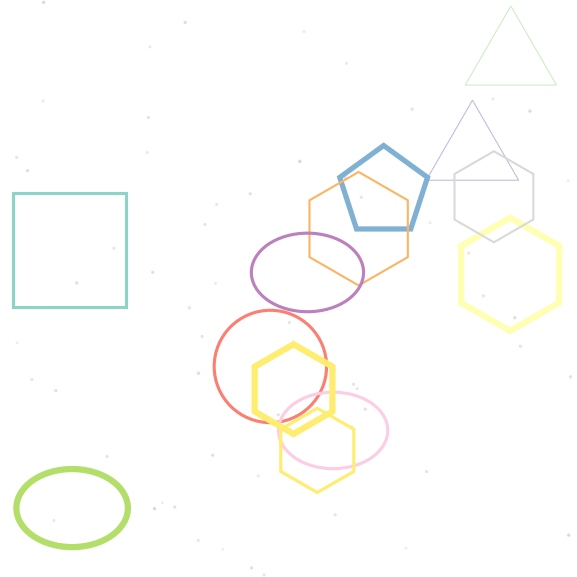[{"shape": "square", "thickness": 1.5, "radius": 0.49, "center": [0.12, 0.566]}, {"shape": "hexagon", "thickness": 3, "radius": 0.49, "center": [0.883, 0.524]}, {"shape": "triangle", "thickness": 0.5, "radius": 0.46, "center": [0.818, 0.733]}, {"shape": "circle", "thickness": 1.5, "radius": 0.49, "center": [0.468, 0.365]}, {"shape": "pentagon", "thickness": 2.5, "radius": 0.4, "center": [0.664, 0.667]}, {"shape": "hexagon", "thickness": 1, "radius": 0.49, "center": [0.621, 0.603]}, {"shape": "oval", "thickness": 3, "radius": 0.48, "center": [0.125, 0.119]}, {"shape": "oval", "thickness": 1.5, "radius": 0.47, "center": [0.577, 0.254]}, {"shape": "hexagon", "thickness": 1, "radius": 0.39, "center": [0.855, 0.658]}, {"shape": "oval", "thickness": 1.5, "radius": 0.49, "center": [0.532, 0.527]}, {"shape": "triangle", "thickness": 0.5, "radius": 0.46, "center": [0.885, 0.897]}, {"shape": "hexagon", "thickness": 1.5, "radius": 0.37, "center": [0.549, 0.219]}, {"shape": "hexagon", "thickness": 3, "radius": 0.39, "center": [0.508, 0.325]}]